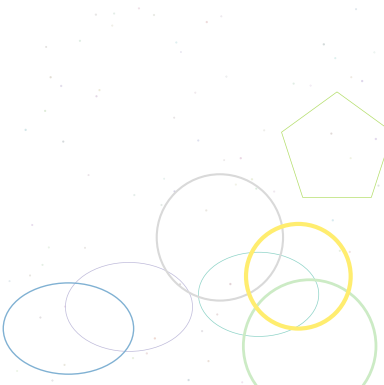[{"shape": "oval", "thickness": 0.5, "radius": 0.78, "center": [0.672, 0.235]}, {"shape": "oval", "thickness": 0.5, "radius": 0.83, "center": [0.335, 0.203]}, {"shape": "oval", "thickness": 1, "radius": 0.85, "center": [0.178, 0.147]}, {"shape": "pentagon", "thickness": 0.5, "radius": 0.76, "center": [0.875, 0.61]}, {"shape": "circle", "thickness": 1.5, "radius": 0.82, "center": [0.571, 0.383]}, {"shape": "circle", "thickness": 2, "radius": 0.86, "center": [0.804, 0.101]}, {"shape": "circle", "thickness": 3, "radius": 0.68, "center": [0.775, 0.282]}]